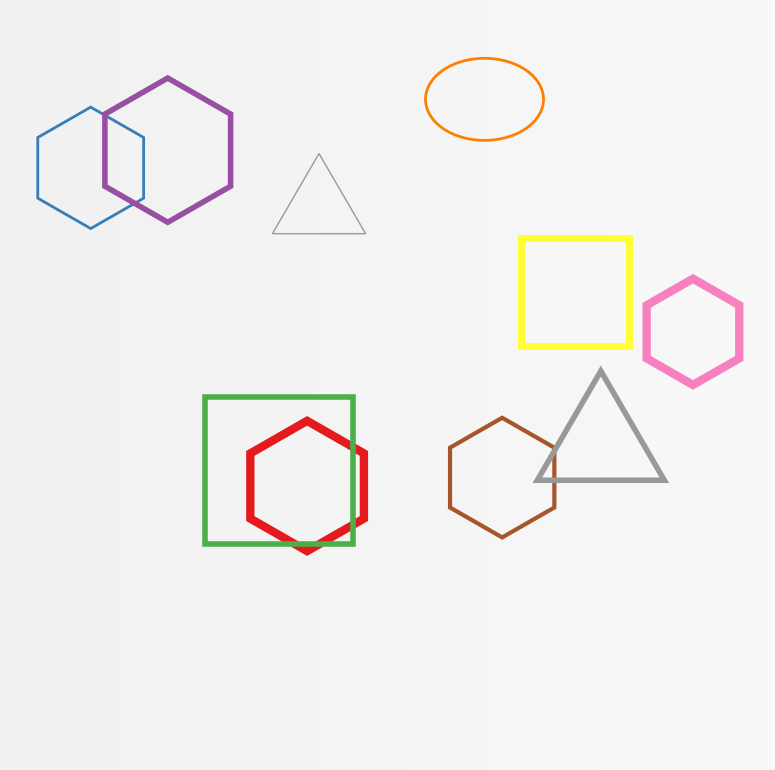[{"shape": "hexagon", "thickness": 3, "radius": 0.42, "center": [0.396, 0.369]}, {"shape": "hexagon", "thickness": 1, "radius": 0.39, "center": [0.117, 0.782]}, {"shape": "square", "thickness": 2, "radius": 0.48, "center": [0.36, 0.389]}, {"shape": "hexagon", "thickness": 2, "radius": 0.47, "center": [0.216, 0.805]}, {"shape": "oval", "thickness": 1, "radius": 0.38, "center": [0.625, 0.871]}, {"shape": "square", "thickness": 2.5, "radius": 0.35, "center": [0.742, 0.621]}, {"shape": "hexagon", "thickness": 1.5, "radius": 0.39, "center": [0.648, 0.38]}, {"shape": "hexagon", "thickness": 3, "radius": 0.34, "center": [0.894, 0.569]}, {"shape": "triangle", "thickness": 0.5, "radius": 0.35, "center": [0.412, 0.731]}, {"shape": "triangle", "thickness": 2, "radius": 0.47, "center": [0.775, 0.424]}]